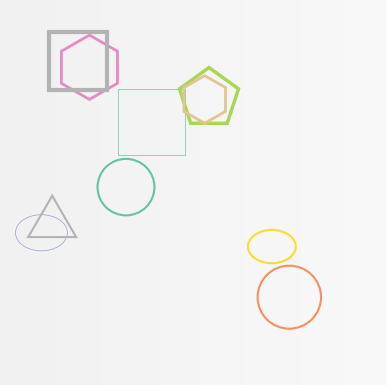[{"shape": "circle", "thickness": 1.5, "radius": 0.37, "center": [0.325, 0.514]}, {"shape": "square", "thickness": 0.5, "radius": 0.43, "center": [0.391, 0.682]}, {"shape": "circle", "thickness": 1.5, "radius": 0.41, "center": [0.747, 0.228]}, {"shape": "oval", "thickness": 0.5, "radius": 0.34, "center": [0.107, 0.395]}, {"shape": "hexagon", "thickness": 2, "radius": 0.42, "center": [0.231, 0.825]}, {"shape": "pentagon", "thickness": 2.5, "radius": 0.4, "center": [0.539, 0.744]}, {"shape": "oval", "thickness": 1.5, "radius": 0.31, "center": [0.702, 0.359]}, {"shape": "hexagon", "thickness": 2, "radius": 0.31, "center": [0.528, 0.742]}, {"shape": "triangle", "thickness": 1.5, "radius": 0.36, "center": [0.135, 0.42]}, {"shape": "square", "thickness": 3, "radius": 0.38, "center": [0.201, 0.842]}]